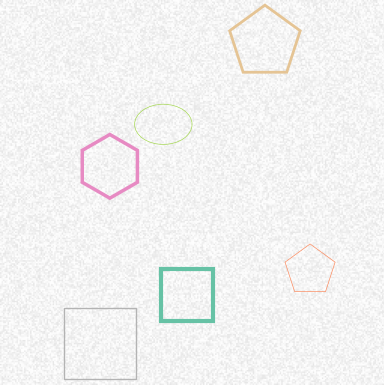[{"shape": "square", "thickness": 3, "radius": 0.34, "center": [0.486, 0.234]}, {"shape": "pentagon", "thickness": 0.5, "radius": 0.34, "center": [0.805, 0.298]}, {"shape": "hexagon", "thickness": 2.5, "radius": 0.41, "center": [0.285, 0.568]}, {"shape": "oval", "thickness": 0.5, "radius": 0.37, "center": [0.424, 0.677]}, {"shape": "pentagon", "thickness": 2, "radius": 0.48, "center": [0.688, 0.89]}, {"shape": "square", "thickness": 1, "radius": 0.46, "center": [0.26, 0.109]}]